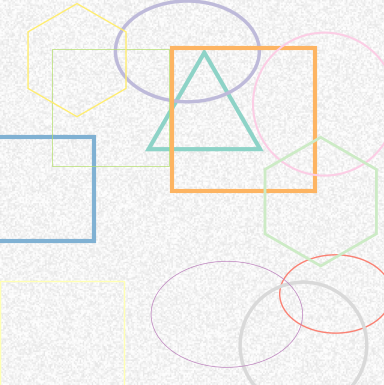[{"shape": "triangle", "thickness": 3, "radius": 0.84, "center": [0.531, 0.696]}, {"shape": "square", "thickness": 1, "radius": 0.8, "center": [0.161, 0.11]}, {"shape": "oval", "thickness": 2.5, "radius": 0.93, "center": [0.487, 0.866]}, {"shape": "oval", "thickness": 1, "radius": 0.73, "center": [0.872, 0.236]}, {"shape": "square", "thickness": 3, "radius": 0.67, "center": [0.108, 0.51]}, {"shape": "square", "thickness": 3, "radius": 0.93, "center": [0.632, 0.689]}, {"shape": "square", "thickness": 0.5, "radius": 0.76, "center": [0.287, 0.72]}, {"shape": "circle", "thickness": 1.5, "radius": 0.93, "center": [0.843, 0.73]}, {"shape": "circle", "thickness": 2.5, "radius": 0.82, "center": [0.788, 0.103]}, {"shape": "oval", "thickness": 0.5, "radius": 0.98, "center": [0.589, 0.184]}, {"shape": "hexagon", "thickness": 2, "radius": 0.84, "center": [0.833, 0.476]}, {"shape": "hexagon", "thickness": 1, "radius": 0.73, "center": [0.2, 0.844]}]